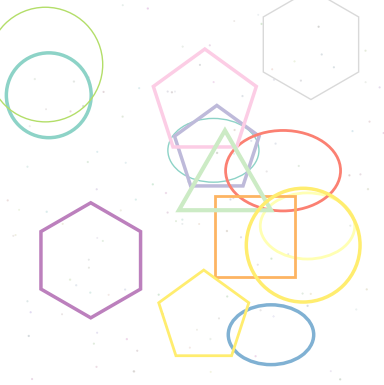[{"shape": "circle", "thickness": 2.5, "radius": 0.55, "center": [0.127, 0.753]}, {"shape": "oval", "thickness": 1, "radius": 0.59, "center": [0.554, 0.61]}, {"shape": "oval", "thickness": 2, "radius": 0.61, "center": [0.799, 0.413]}, {"shape": "pentagon", "thickness": 2.5, "radius": 0.58, "center": [0.563, 0.611]}, {"shape": "oval", "thickness": 2, "radius": 0.75, "center": [0.735, 0.557]}, {"shape": "oval", "thickness": 2.5, "radius": 0.55, "center": [0.704, 0.131]}, {"shape": "square", "thickness": 2, "radius": 0.52, "center": [0.662, 0.386]}, {"shape": "circle", "thickness": 1, "radius": 0.74, "center": [0.118, 0.832]}, {"shape": "pentagon", "thickness": 2.5, "radius": 0.7, "center": [0.532, 0.732]}, {"shape": "hexagon", "thickness": 1, "radius": 0.71, "center": [0.808, 0.885]}, {"shape": "hexagon", "thickness": 2.5, "radius": 0.75, "center": [0.236, 0.324]}, {"shape": "triangle", "thickness": 3, "radius": 0.69, "center": [0.584, 0.523]}, {"shape": "circle", "thickness": 2.5, "radius": 0.74, "center": [0.787, 0.363]}, {"shape": "pentagon", "thickness": 2, "radius": 0.62, "center": [0.529, 0.176]}]